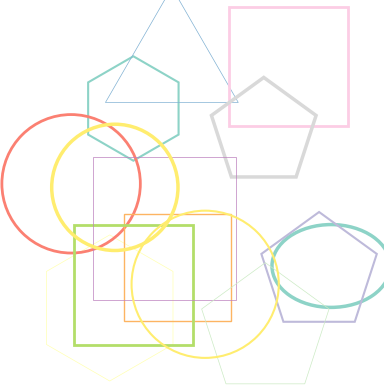[{"shape": "oval", "thickness": 2.5, "radius": 0.77, "center": [0.86, 0.309]}, {"shape": "hexagon", "thickness": 1.5, "radius": 0.68, "center": [0.346, 0.718]}, {"shape": "hexagon", "thickness": 0.5, "radius": 0.95, "center": [0.285, 0.2]}, {"shape": "pentagon", "thickness": 1.5, "radius": 0.79, "center": [0.829, 0.292]}, {"shape": "circle", "thickness": 2, "radius": 0.9, "center": [0.185, 0.523]}, {"shape": "triangle", "thickness": 0.5, "radius": 1.0, "center": [0.446, 0.833]}, {"shape": "square", "thickness": 1, "radius": 0.7, "center": [0.461, 0.306]}, {"shape": "square", "thickness": 2, "radius": 0.77, "center": [0.346, 0.26]}, {"shape": "square", "thickness": 2, "radius": 0.77, "center": [0.749, 0.827]}, {"shape": "pentagon", "thickness": 2.5, "radius": 0.71, "center": [0.685, 0.656]}, {"shape": "square", "thickness": 0.5, "radius": 0.93, "center": [0.427, 0.408]}, {"shape": "pentagon", "thickness": 0.5, "radius": 0.87, "center": [0.689, 0.144]}, {"shape": "circle", "thickness": 2.5, "radius": 0.82, "center": [0.298, 0.513]}, {"shape": "circle", "thickness": 1.5, "radius": 0.96, "center": [0.533, 0.262]}]